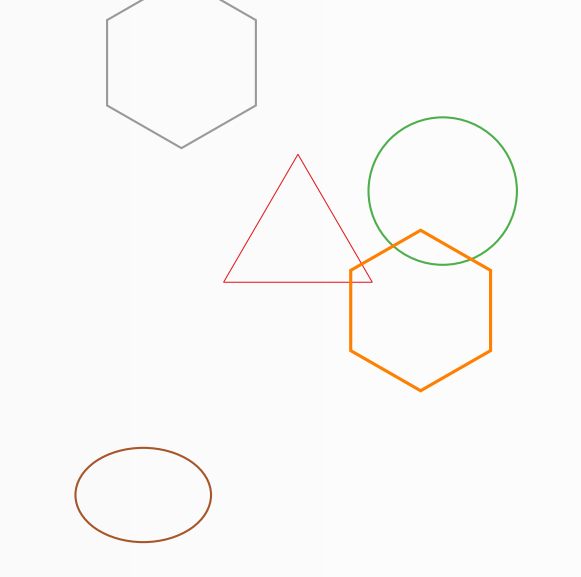[{"shape": "triangle", "thickness": 0.5, "radius": 0.74, "center": [0.513, 0.584]}, {"shape": "circle", "thickness": 1, "radius": 0.64, "center": [0.762, 0.668]}, {"shape": "hexagon", "thickness": 1.5, "radius": 0.69, "center": [0.724, 0.461]}, {"shape": "oval", "thickness": 1, "radius": 0.58, "center": [0.246, 0.142]}, {"shape": "hexagon", "thickness": 1, "radius": 0.74, "center": [0.312, 0.89]}]